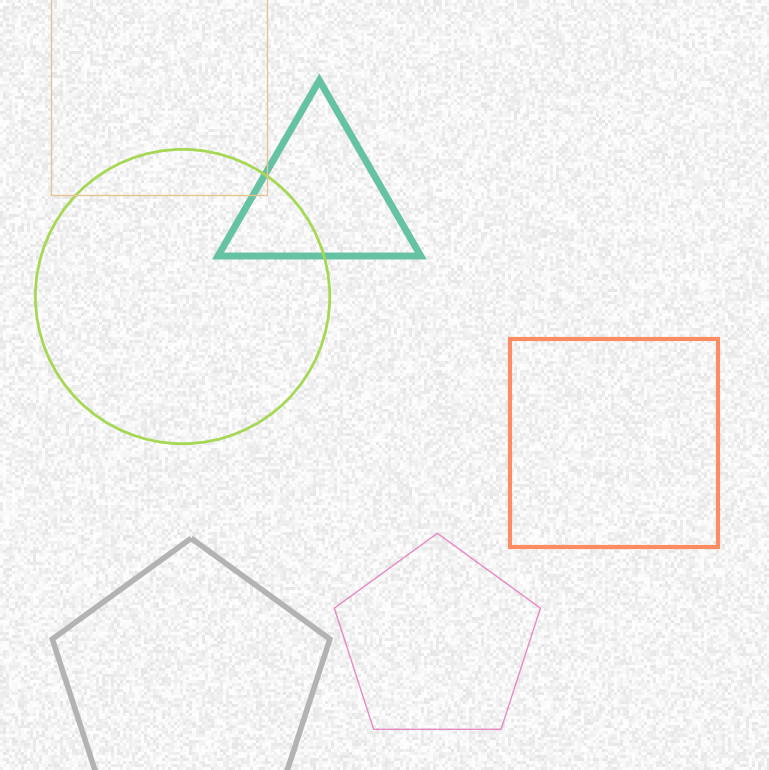[{"shape": "triangle", "thickness": 2.5, "radius": 0.76, "center": [0.415, 0.744]}, {"shape": "square", "thickness": 1.5, "radius": 0.67, "center": [0.797, 0.425]}, {"shape": "pentagon", "thickness": 0.5, "radius": 0.7, "center": [0.568, 0.167]}, {"shape": "circle", "thickness": 1, "radius": 0.96, "center": [0.237, 0.615]}, {"shape": "square", "thickness": 0.5, "radius": 0.7, "center": [0.206, 0.887]}, {"shape": "pentagon", "thickness": 2, "radius": 0.95, "center": [0.248, 0.111]}]